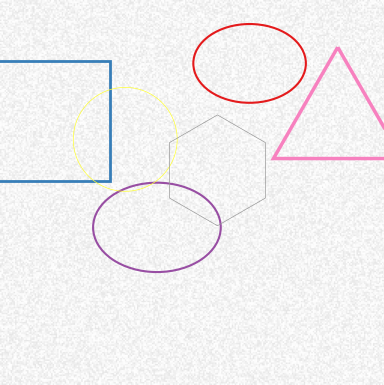[{"shape": "oval", "thickness": 1.5, "radius": 0.73, "center": [0.648, 0.835]}, {"shape": "square", "thickness": 2, "radius": 0.78, "center": [0.131, 0.685]}, {"shape": "oval", "thickness": 1.5, "radius": 0.83, "center": [0.408, 0.409]}, {"shape": "circle", "thickness": 0.5, "radius": 0.67, "center": [0.325, 0.638]}, {"shape": "triangle", "thickness": 2.5, "radius": 0.96, "center": [0.877, 0.685]}, {"shape": "hexagon", "thickness": 0.5, "radius": 0.72, "center": [0.565, 0.558]}]